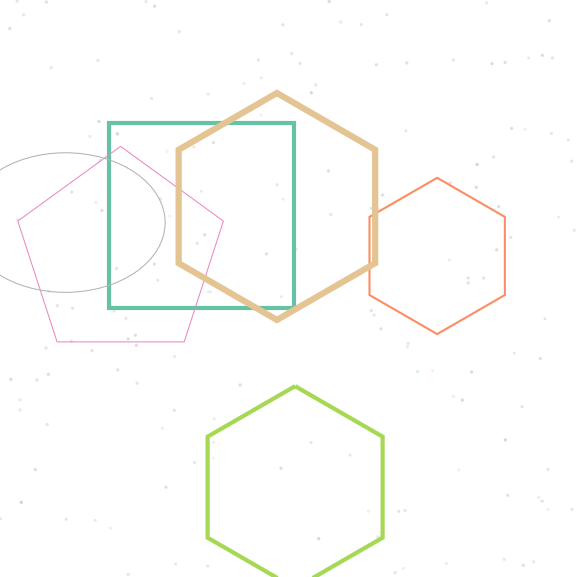[{"shape": "square", "thickness": 2, "radius": 0.8, "center": [0.349, 0.625]}, {"shape": "hexagon", "thickness": 1, "radius": 0.68, "center": [0.757, 0.556]}, {"shape": "pentagon", "thickness": 0.5, "radius": 0.94, "center": [0.209, 0.558]}, {"shape": "hexagon", "thickness": 2, "radius": 0.87, "center": [0.511, 0.156]}, {"shape": "hexagon", "thickness": 3, "radius": 0.98, "center": [0.48, 0.642]}, {"shape": "oval", "thickness": 0.5, "radius": 0.86, "center": [0.113, 0.614]}]